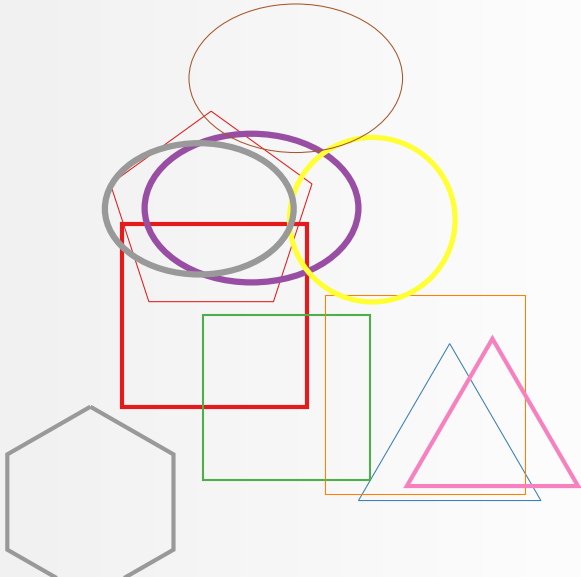[{"shape": "pentagon", "thickness": 0.5, "radius": 0.91, "center": [0.363, 0.624]}, {"shape": "square", "thickness": 2, "radius": 0.79, "center": [0.369, 0.453]}, {"shape": "triangle", "thickness": 0.5, "radius": 0.91, "center": [0.774, 0.223]}, {"shape": "square", "thickness": 1, "radius": 0.72, "center": [0.493, 0.311]}, {"shape": "oval", "thickness": 3, "radius": 0.92, "center": [0.433, 0.639]}, {"shape": "square", "thickness": 0.5, "radius": 0.86, "center": [0.731, 0.316]}, {"shape": "circle", "thickness": 2.5, "radius": 0.71, "center": [0.641, 0.619]}, {"shape": "oval", "thickness": 0.5, "radius": 0.92, "center": [0.509, 0.864]}, {"shape": "triangle", "thickness": 2, "radius": 0.85, "center": [0.847, 0.243]}, {"shape": "oval", "thickness": 3, "radius": 0.81, "center": [0.343, 0.638]}, {"shape": "hexagon", "thickness": 2, "radius": 0.83, "center": [0.156, 0.13]}]